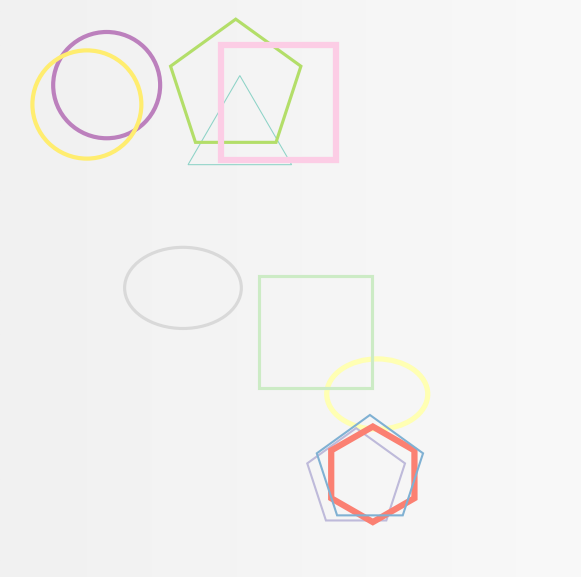[{"shape": "triangle", "thickness": 0.5, "radius": 0.51, "center": [0.413, 0.765]}, {"shape": "oval", "thickness": 2.5, "radius": 0.43, "center": [0.649, 0.317]}, {"shape": "pentagon", "thickness": 1, "radius": 0.44, "center": [0.613, 0.169]}, {"shape": "hexagon", "thickness": 3, "radius": 0.41, "center": [0.641, 0.178]}, {"shape": "pentagon", "thickness": 1, "radius": 0.48, "center": [0.636, 0.184]}, {"shape": "pentagon", "thickness": 1.5, "radius": 0.59, "center": [0.406, 0.848]}, {"shape": "square", "thickness": 3, "radius": 0.5, "center": [0.479, 0.822]}, {"shape": "oval", "thickness": 1.5, "radius": 0.5, "center": [0.315, 0.501]}, {"shape": "circle", "thickness": 2, "radius": 0.46, "center": [0.184, 0.852]}, {"shape": "square", "thickness": 1.5, "radius": 0.49, "center": [0.543, 0.424]}, {"shape": "circle", "thickness": 2, "radius": 0.47, "center": [0.149, 0.818]}]